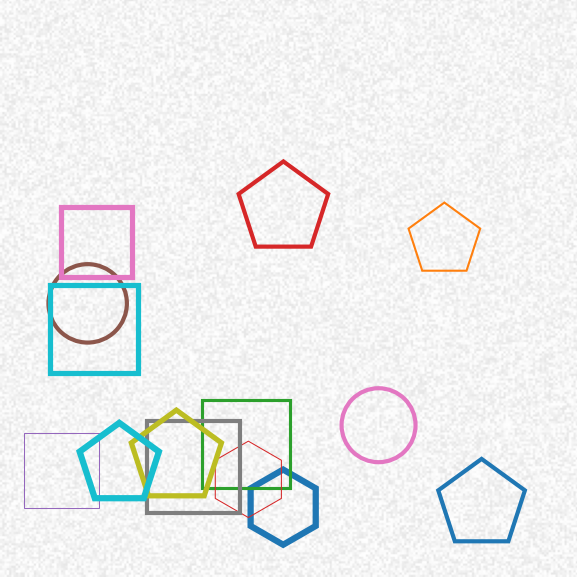[{"shape": "pentagon", "thickness": 2, "radius": 0.39, "center": [0.834, 0.126]}, {"shape": "hexagon", "thickness": 3, "radius": 0.33, "center": [0.49, 0.121]}, {"shape": "pentagon", "thickness": 1, "radius": 0.33, "center": [0.769, 0.583]}, {"shape": "square", "thickness": 1.5, "radius": 0.38, "center": [0.426, 0.23]}, {"shape": "hexagon", "thickness": 0.5, "radius": 0.33, "center": [0.43, 0.169]}, {"shape": "pentagon", "thickness": 2, "radius": 0.41, "center": [0.491, 0.638]}, {"shape": "square", "thickness": 0.5, "radius": 0.32, "center": [0.107, 0.185]}, {"shape": "circle", "thickness": 2, "radius": 0.34, "center": [0.152, 0.474]}, {"shape": "circle", "thickness": 2, "radius": 0.32, "center": [0.656, 0.263]}, {"shape": "square", "thickness": 2.5, "radius": 0.31, "center": [0.167, 0.58]}, {"shape": "square", "thickness": 2, "radius": 0.4, "center": [0.335, 0.191]}, {"shape": "pentagon", "thickness": 2.5, "radius": 0.41, "center": [0.305, 0.207]}, {"shape": "square", "thickness": 2.5, "radius": 0.38, "center": [0.163, 0.429]}, {"shape": "pentagon", "thickness": 3, "radius": 0.36, "center": [0.207, 0.195]}]